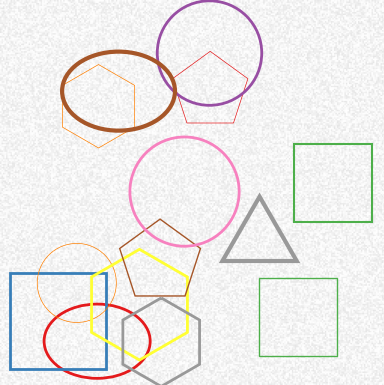[{"shape": "pentagon", "thickness": 0.5, "radius": 0.51, "center": [0.546, 0.764]}, {"shape": "oval", "thickness": 2, "radius": 0.69, "center": [0.252, 0.114]}, {"shape": "square", "thickness": 2, "radius": 0.63, "center": [0.15, 0.166]}, {"shape": "square", "thickness": 1.5, "radius": 0.51, "center": [0.864, 0.525]}, {"shape": "square", "thickness": 1, "radius": 0.51, "center": [0.774, 0.176]}, {"shape": "circle", "thickness": 2, "radius": 0.68, "center": [0.544, 0.862]}, {"shape": "circle", "thickness": 0.5, "radius": 0.51, "center": [0.199, 0.265]}, {"shape": "hexagon", "thickness": 0.5, "radius": 0.54, "center": [0.256, 0.724]}, {"shape": "hexagon", "thickness": 2, "radius": 0.72, "center": [0.362, 0.209]}, {"shape": "pentagon", "thickness": 1, "radius": 0.55, "center": [0.416, 0.321]}, {"shape": "oval", "thickness": 3, "radius": 0.73, "center": [0.308, 0.763]}, {"shape": "circle", "thickness": 2, "radius": 0.71, "center": [0.479, 0.502]}, {"shape": "triangle", "thickness": 3, "radius": 0.56, "center": [0.674, 0.378]}, {"shape": "hexagon", "thickness": 2, "radius": 0.58, "center": [0.419, 0.111]}]